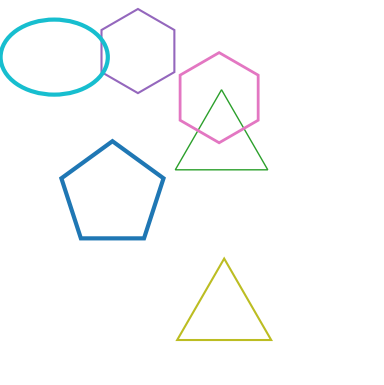[{"shape": "pentagon", "thickness": 3, "radius": 0.7, "center": [0.292, 0.494]}, {"shape": "triangle", "thickness": 1, "radius": 0.69, "center": [0.575, 0.628]}, {"shape": "hexagon", "thickness": 1.5, "radius": 0.55, "center": [0.358, 0.867]}, {"shape": "hexagon", "thickness": 2, "radius": 0.59, "center": [0.569, 0.746]}, {"shape": "triangle", "thickness": 1.5, "radius": 0.7, "center": [0.582, 0.187]}, {"shape": "oval", "thickness": 3, "radius": 0.7, "center": [0.141, 0.852]}]